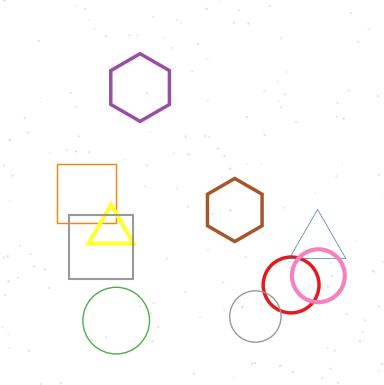[{"shape": "circle", "thickness": 2.5, "radius": 0.36, "center": [0.756, 0.26]}, {"shape": "triangle", "thickness": 0.5, "radius": 0.42, "center": [0.825, 0.371]}, {"shape": "circle", "thickness": 1, "radius": 0.43, "center": [0.302, 0.167]}, {"shape": "hexagon", "thickness": 2.5, "radius": 0.44, "center": [0.364, 0.773]}, {"shape": "square", "thickness": 1, "radius": 0.38, "center": [0.225, 0.497]}, {"shape": "triangle", "thickness": 3, "radius": 0.34, "center": [0.289, 0.401]}, {"shape": "hexagon", "thickness": 2.5, "radius": 0.41, "center": [0.61, 0.455]}, {"shape": "circle", "thickness": 3, "radius": 0.34, "center": [0.827, 0.284]}, {"shape": "square", "thickness": 1.5, "radius": 0.41, "center": [0.263, 0.359]}, {"shape": "circle", "thickness": 1, "radius": 0.33, "center": [0.663, 0.178]}]